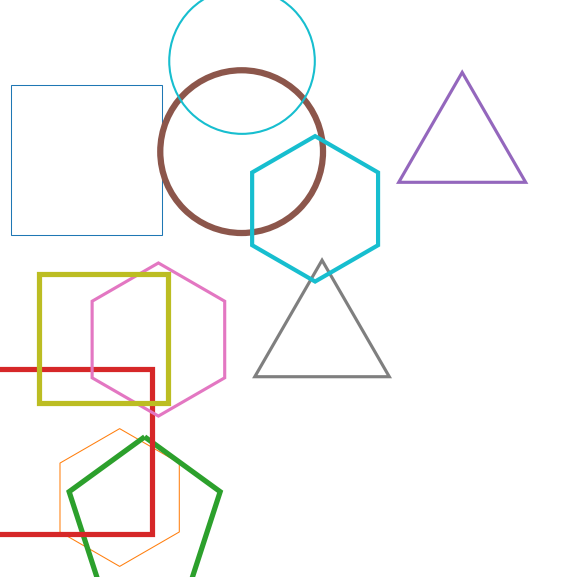[{"shape": "square", "thickness": 0.5, "radius": 0.65, "center": [0.15, 0.722]}, {"shape": "hexagon", "thickness": 0.5, "radius": 0.6, "center": [0.207, 0.138]}, {"shape": "pentagon", "thickness": 2.5, "radius": 0.69, "center": [0.25, 0.105]}, {"shape": "square", "thickness": 2.5, "radius": 0.71, "center": [0.121, 0.217]}, {"shape": "triangle", "thickness": 1.5, "radius": 0.63, "center": [0.8, 0.747]}, {"shape": "circle", "thickness": 3, "radius": 0.7, "center": [0.418, 0.737]}, {"shape": "hexagon", "thickness": 1.5, "radius": 0.66, "center": [0.274, 0.411]}, {"shape": "triangle", "thickness": 1.5, "radius": 0.67, "center": [0.558, 0.414]}, {"shape": "square", "thickness": 2.5, "radius": 0.56, "center": [0.179, 0.413]}, {"shape": "hexagon", "thickness": 2, "radius": 0.63, "center": [0.546, 0.638]}, {"shape": "circle", "thickness": 1, "radius": 0.63, "center": [0.419, 0.893]}]